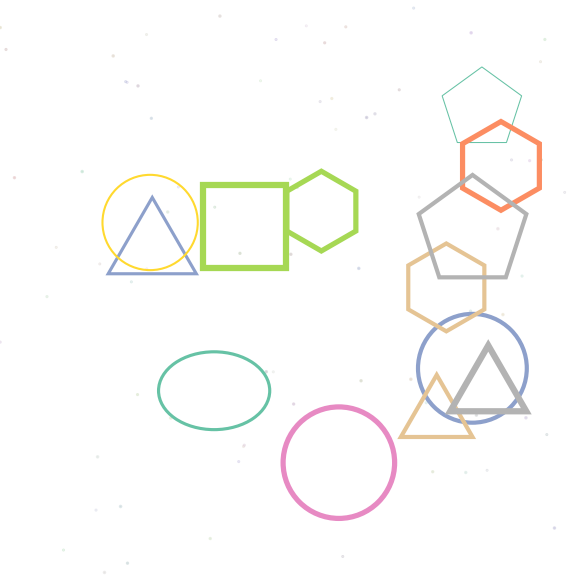[{"shape": "oval", "thickness": 1.5, "radius": 0.48, "center": [0.371, 0.323]}, {"shape": "pentagon", "thickness": 0.5, "radius": 0.36, "center": [0.834, 0.811]}, {"shape": "hexagon", "thickness": 2.5, "radius": 0.38, "center": [0.867, 0.712]}, {"shape": "triangle", "thickness": 1.5, "radius": 0.44, "center": [0.264, 0.569]}, {"shape": "circle", "thickness": 2, "radius": 0.47, "center": [0.818, 0.361]}, {"shape": "circle", "thickness": 2.5, "radius": 0.48, "center": [0.587, 0.198]}, {"shape": "hexagon", "thickness": 2.5, "radius": 0.35, "center": [0.556, 0.634]}, {"shape": "square", "thickness": 3, "radius": 0.36, "center": [0.424, 0.607]}, {"shape": "circle", "thickness": 1, "radius": 0.41, "center": [0.26, 0.614]}, {"shape": "triangle", "thickness": 2, "radius": 0.36, "center": [0.756, 0.278]}, {"shape": "hexagon", "thickness": 2, "radius": 0.38, "center": [0.773, 0.501]}, {"shape": "pentagon", "thickness": 2, "radius": 0.49, "center": [0.818, 0.598]}, {"shape": "triangle", "thickness": 3, "radius": 0.38, "center": [0.845, 0.325]}]